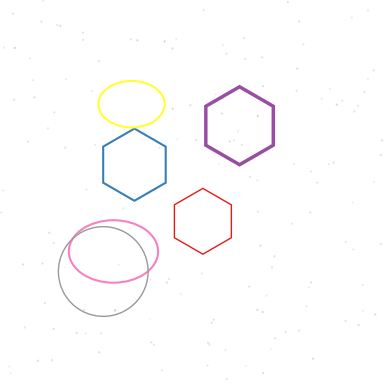[{"shape": "hexagon", "thickness": 1, "radius": 0.43, "center": [0.527, 0.425]}, {"shape": "hexagon", "thickness": 1.5, "radius": 0.47, "center": [0.349, 0.572]}, {"shape": "hexagon", "thickness": 2.5, "radius": 0.51, "center": [0.622, 0.673]}, {"shape": "oval", "thickness": 1.5, "radius": 0.43, "center": [0.342, 0.729]}, {"shape": "oval", "thickness": 1.5, "radius": 0.58, "center": [0.295, 0.347]}, {"shape": "circle", "thickness": 1, "radius": 0.58, "center": [0.268, 0.295]}]